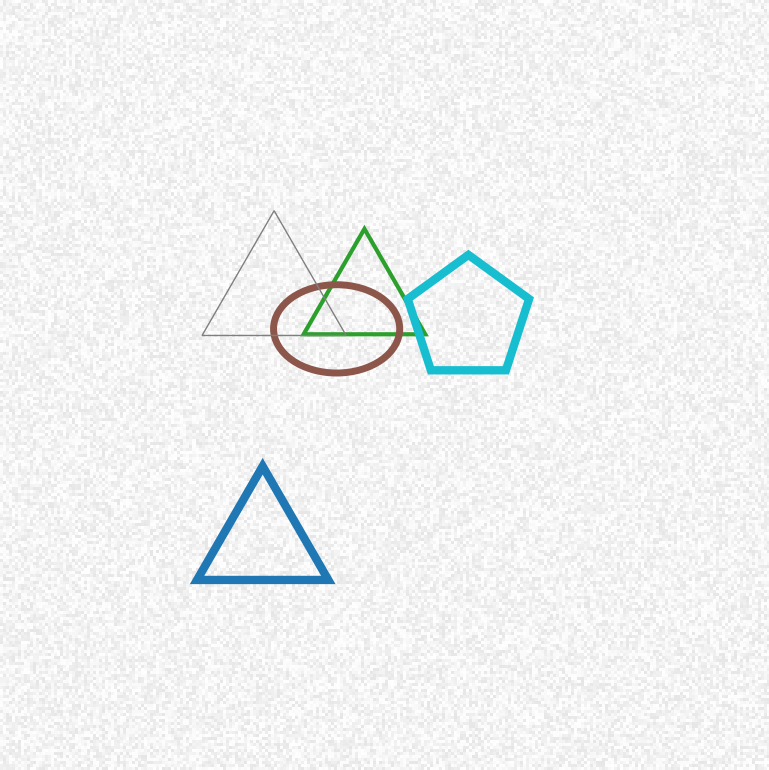[{"shape": "triangle", "thickness": 3, "radius": 0.49, "center": [0.341, 0.296]}, {"shape": "triangle", "thickness": 1.5, "radius": 0.46, "center": [0.473, 0.612]}, {"shape": "oval", "thickness": 2.5, "radius": 0.41, "center": [0.437, 0.573]}, {"shape": "triangle", "thickness": 0.5, "radius": 0.54, "center": [0.356, 0.618]}, {"shape": "pentagon", "thickness": 3, "radius": 0.41, "center": [0.608, 0.586]}]